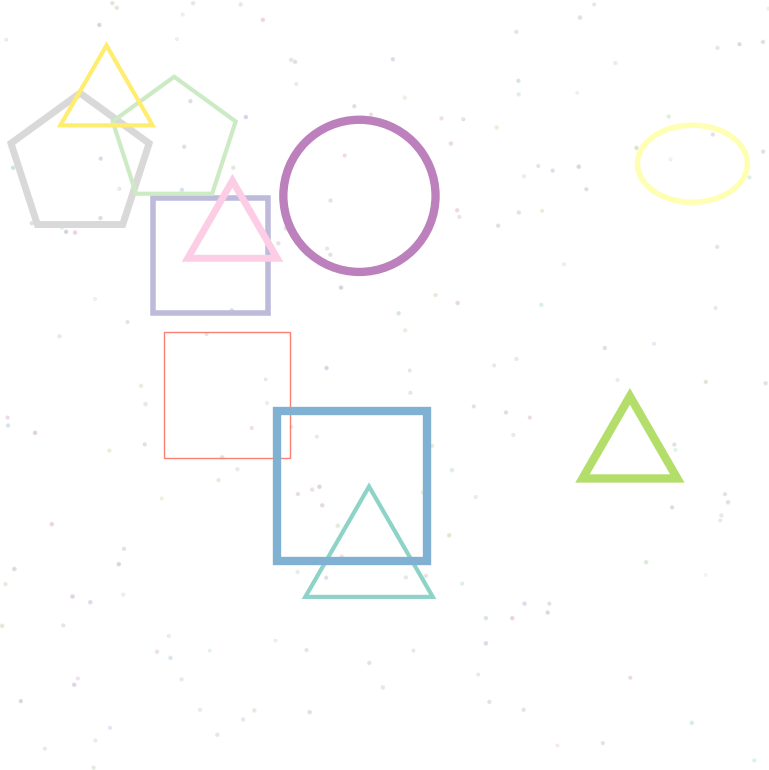[{"shape": "triangle", "thickness": 1.5, "radius": 0.48, "center": [0.479, 0.273]}, {"shape": "oval", "thickness": 2, "radius": 0.36, "center": [0.899, 0.787]}, {"shape": "square", "thickness": 2, "radius": 0.37, "center": [0.274, 0.669]}, {"shape": "square", "thickness": 0.5, "radius": 0.41, "center": [0.295, 0.487]}, {"shape": "square", "thickness": 3, "radius": 0.49, "center": [0.457, 0.368]}, {"shape": "triangle", "thickness": 3, "radius": 0.36, "center": [0.818, 0.414]}, {"shape": "triangle", "thickness": 2.5, "radius": 0.34, "center": [0.302, 0.698]}, {"shape": "pentagon", "thickness": 2.5, "radius": 0.47, "center": [0.104, 0.785]}, {"shape": "circle", "thickness": 3, "radius": 0.49, "center": [0.467, 0.746]}, {"shape": "pentagon", "thickness": 1.5, "radius": 0.42, "center": [0.226, 0.816]}, {"shape": "triangle", "thickness": 1.5, "radius": 0.35, "center": [0.138, 0.872]}]